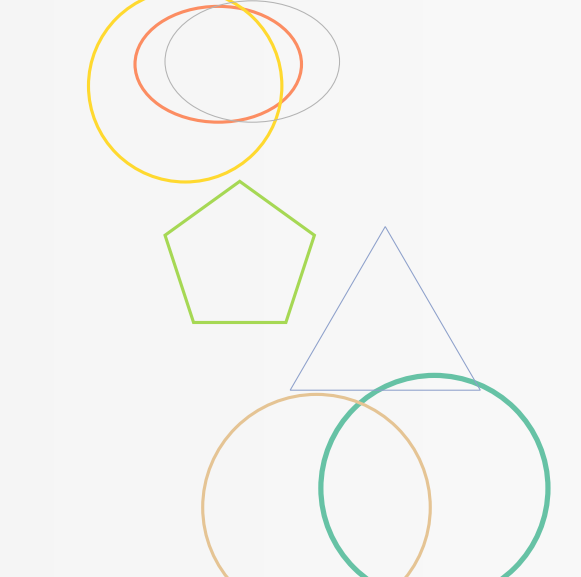[{"shape": "circle", "thickness": 2.5, "radius": 0.98, "center": [0.747, 0.154]}, {"shape": "oval", "thickness": 1.5, "radius": 0.72, "center": [0.375, 0.888]}, {"shape": "triangle", "thickness": 0.5, "radius": 0.94, "center": [0.663, 0.418]}, {"shape": "pentagon", "thickness": 1.5, "radius": 0.68, "center": [0.412, 0.55]}, {"shape": "circle", "thickness": 1.5, "radius": 0.83, "center": [0.319, 0.85]}, {"shape": "circle", "thickness": 1.5, "radius": 0.98, "center": [0.544, 0.12]}, {"shape": "oval", "thickness": 0.5, "radius": 0.75, "center": [0.434, 0.893]}]